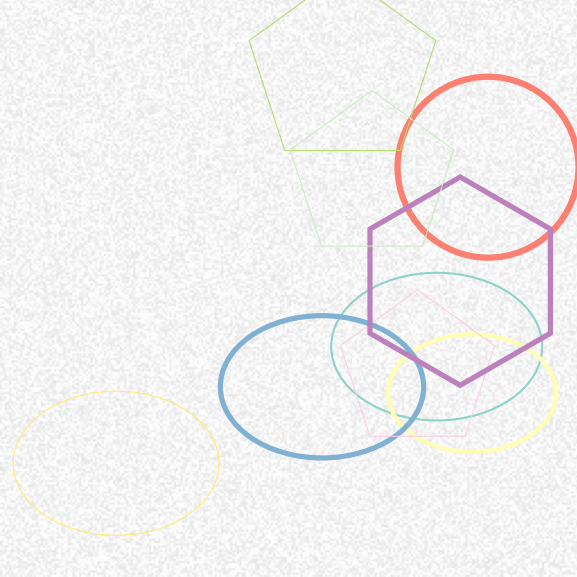[{"shape": "oval", "thickness": 1, "radius": 0.91, "center": [0.756, 0.399]}, {"shape": "oval", "thickness": 2, "radius": 0.73, "center": [0.818, 0.318]}, {"shape": "circle", "thickness": 3, "radius": 0.78, "center": [0.845, 0.71]}, {"shape": "oval", "thickness": 2.5, "radius": 0.88, "center": [0.558, 0.329]}, {"shape": "pentagon", "thickness": 0.5, "radius": 0.85, "center": [0.593, 0.876]}, {"shape": "pentagon", "thickness": 0.5, "radius": 0.7, "center": [0.723, 0.357]}, {"shape": "hexagon", "thickness": 2.5, "radius": 0.9, "center": [0.797, 0.512]}, {"shape": "pentagon", "thickness": 0.5, "radius": 0.74, "center": [0.644, 0.693]}, {"shape": "oval", "thickness": 0.5, "radius": 0.89, "center": [0.201, 0.197]}]